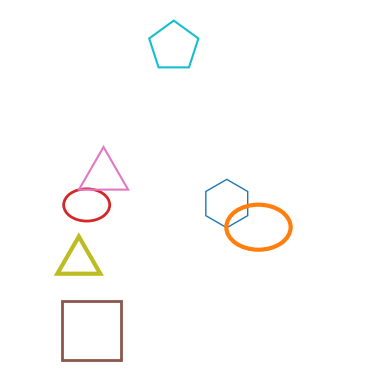[{"shape": "hexagon", "thickness": 1, "radius": 0.31, "center": [0.589, 0.471]}, {"shape": "oval", "thickness": 3, "radius": 0.42, "center": [0.671, 0.41]}, {"shape": "oval", "thickness": 2, "radius": 0.3, "center": [0.225, 0.468]}, {"shape": "square", "thickness": 2, "radius": 0.39, "center": [0.237, 0.141]}, {"shape": "triangle", "thickness": 1.5, "radius": 0.37, "center": [0.269, 0.544]}, {"shape": "triangle", "thickness": 3, "radius": 0.32, "center": [0.205, 0.321]}, {"shape": "pentagon", "thickness": 1.5, "radius": 0.34, "center": [0.451, 0.879]}]